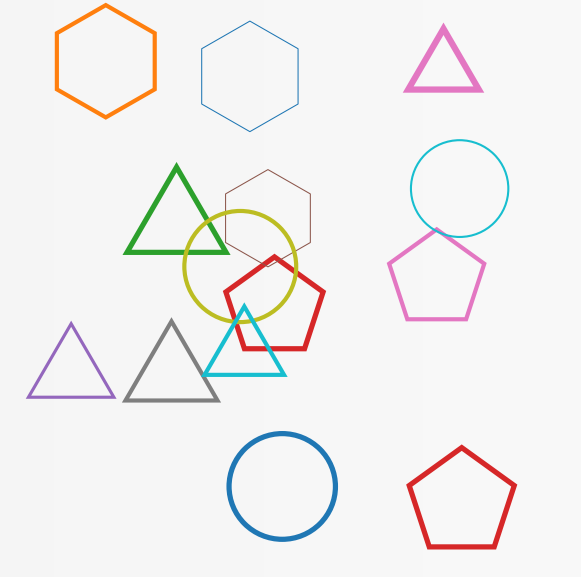[{"shape": "circle", "thickness": 2.5, "radius": 0.46, "center": [0.486, 0.157]}, {"shape": "hexagon", "thickness": 0.5, "radius": 0.48, "center": [0.43, 0.867]}, {"shape": "hexagon", "thickness": 2, "radius": 0.49, "center": [0.182, 0.893]}, {"shape": "triangle", "thickness": 2.5, "radius": 0.49, "center": [0.304, 0.611]}, {"shape": "pentagon", "thickness": 2.5, "radius": 0.48, "center": [0.794, 0.129]}, {"shape": "pentagon", "thickness": 2.5, "radius": 0.44, "center": [0.472, 0.466]}, {"shape": "triangle", "thickness": 1.5, "radius": 0.42, "center": [0.122, 0.354]}, {"shape": "hexagon", "thickness": 0.5, "radius": 0.42, "center": [0.461, 0.621]}, {"shape": "pentagon", "thickness": 2, "radius": 0.43, "center": [0.751, 0.516]}, {"shape": "triangle", "thickness": 3, "radius": 0.35, "center": [0.763, 0.879]}, {"shape": "triangle", "thickness": 2, "radius": 0.46, "center": [0.295, 0.351]}, {"shape": "circle", "thickness": 2, "radius": 0.48, "center": [0.413, 0.538]}, {"shape": "triangle", "thickness": 2, "radius": 0.39, "center": [0.42, 0.389]}, {"shape": "circle", "thickness": 1, "radius": 0.42, "center": [0.791, 0.673]}]